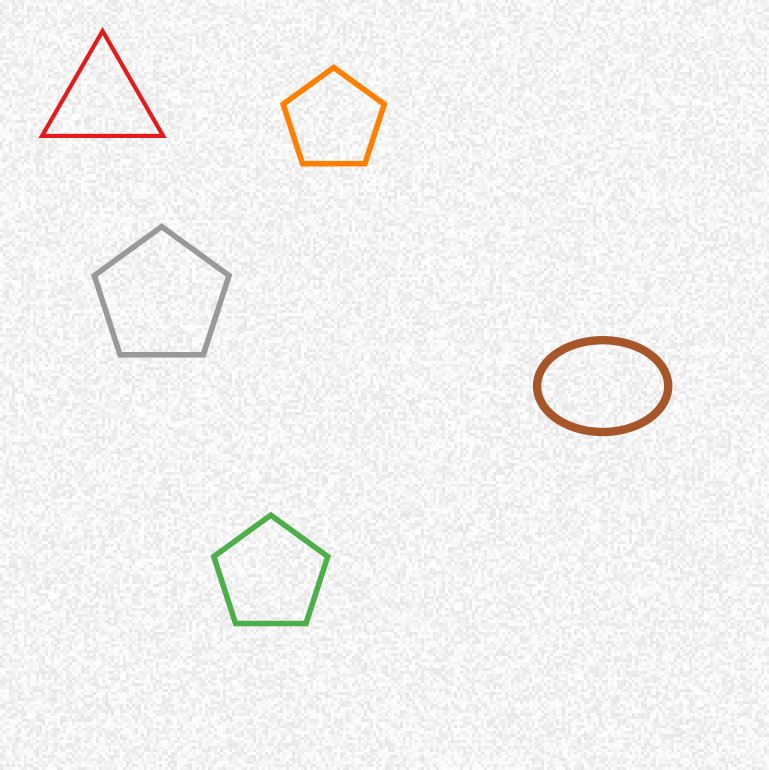[{"shape": "triangle", "thickness": 1.5, "radius": 0.45, "center": [0.133, 0.869]}, {"shape": "pentagon", "thickness": 2, "radius": 0.39, "center": [0.352, 0.253]}, {"shape": "pentagon", "thickness": 2, "radius": 0.35, "center": [0.433, 0.843]}, {"shape": "oval", "thickness": 3, "radius": 0.43, "center": [0.783, 0.499]}, {"shape": "pentagon", "thickness": 2, "radius": 0.46, "center": [0.21, 0.614]}]